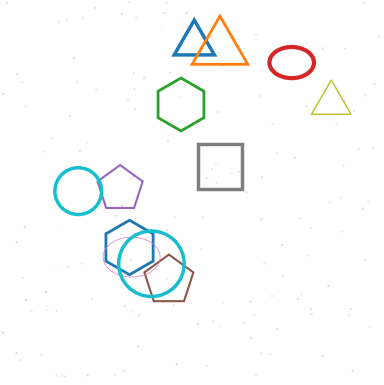[{"shape": "triangle", "thickness": 2.5, "radius": 0.3, "center": [0.505, 0.888]}, {"shape": "hexagon", "thickness": 2, "radius": 0.35, "center": [0.336, 0.357]}, {"shape": "triangle", "thickness": 2, "radius": 0.42, "center": [0.571, 0.875]}, {"shape": "hexagon", "thickness": 2, "radius": 0.34, "center": [0.47, 0.729]}, {"shape": "oval", "thickness": 3, "radius": 0.29, "center": [0.758, 0.837]}, {"shape": "pentagon", "thickness": 1.5, "radius": 0.31, "center": [0.312, 0.51]}, {"shape": "pentagon", "thickness": 1.5, "radius": 0.33, "center": [0.439, 0.272]}, {"shape": "oval", "thickness": 0.5, "radius": 0.37, "center": [0.342, 0.332]}, {"shape": "square", "thickness": 2.5, "radius": 0.29, "center": [0.571, 0.568]}, {"shape": "triangle", "thickness": 1, "radius": 0.3, "center": [0.86, 0.733]}, {"shape": "circle", "thickness": 2.5, "radius": 0.43, "center": [0.393, 0.315]}, {"shape": "circle", "thickness": 2.5, "radius": 0.3, "center": [0.203, 0.504]}]